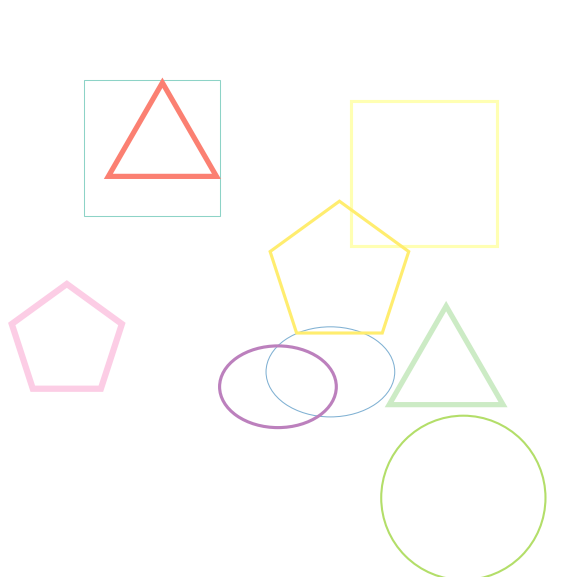[{"shape": "square", "thickness": 0.5, "radius": 0.59, "center": [0.263, 0.743]}, {"shape": "square", "thickness": 1.5, "radius": 0.63, "center": [0.734, 0.699]}, {"shape": "triangle", "thickness": 2.5, "radius": 0.54, "center": [0.281, 0.748]}, {"shape": "oval", "thickness": 0.5, "radius": 0.56, "center": [0.572, 0.355]}, {"shape": "circle", "thickness": 1, "radius": 0.71, "center": [0.802, 0.137]}, {"shape": "pentagon", "thickness": 3, "radius": 0.5, "center": [0.116, 0.407]}, {"shape": "oval", "thickness": 1.5, "radius": 0.51, "center": [0.481, 0.329]}, {"shape": "triangle", "thickness": 2.5, "radius": 0.57, "center": [0.773, 0.355]}, {"shape": "pentagon", "thickness": 1.5, "radius": 0.63, "center": [0.588, 0.525]}]